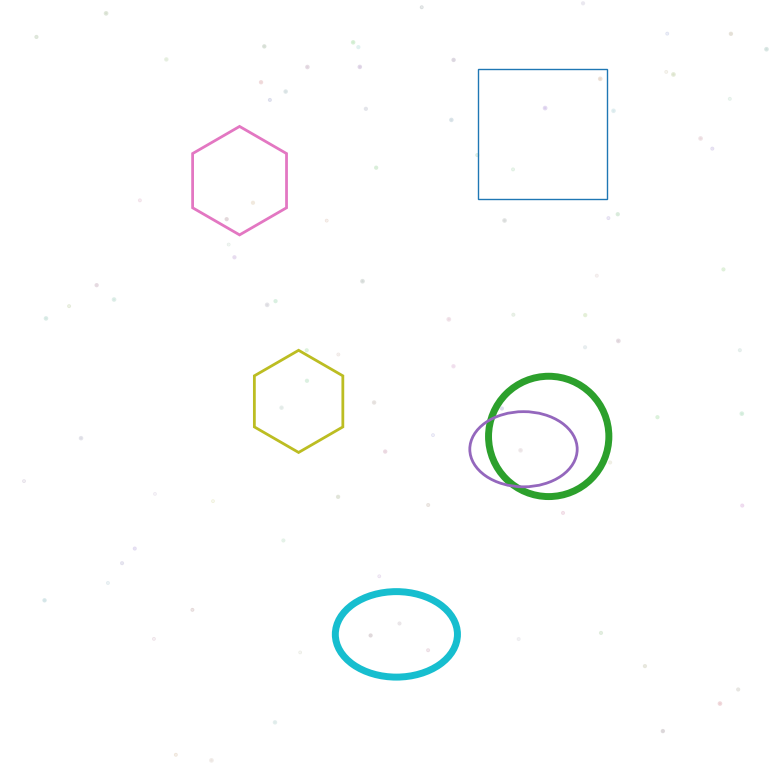[{"shape": "square", "thickness": 0.5, "radius": 0.42, "center": [0.704, 0.826]}, {"shape": "circle", "thickness": 2.5, "radius": 0.39, "center": [0.713, 0.433]}, {"shape": "oval", "thickness": 1, "radius": 0.35, "center": [0.68, 0.417]}, {"shape": "hexagon", "thickness": 1, "radius": 0.35, "center": [0.311, 0.765]}, {"shape": "hexagon", "thickness": 1, "radius": 0.33, "center": [0.388, 0.479]}, {"shape": "oval", "thickness": 2.5, "radius": 0.4, "center": [0.515, 0.176]}]